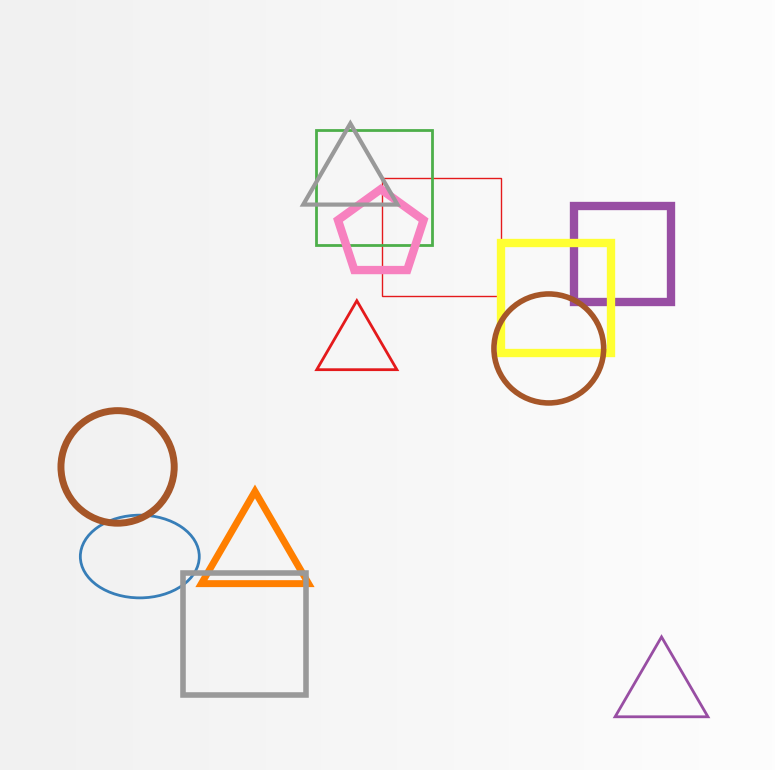[{"shape": "square", "thickness": 0.5, "radius": 0.38, "center": [0.57, 0.692]}, {"shape": "triangle", "thickness": 1, "radius": 0.3, "center": [0.46, 0.55]}, {"shape": "oval", "thickness": 1, "radius": 0.38, "center": [0.18, 0.277]}, {"shape": "square", "thickness": 1, "radius": 0.37, "center": [0.482, 0.757]}, {"shape": "triangle", "thickness": 1, "radius": 0.35, "center": [0.854, 0.104]}, {"shape": "square", "thickness": 3, "radius": 0.31, "center": [0.803, 0.67]}, {"shape": "triangle", "thickness": 2.5, "radius": 0.4, "center": [0.329, 0.282]}, {"shape": "square", "thickness": 3, "radius": 0.36, "center": [0.717, 0.613]}, {"shape": "circle", "thickness": 2, "radius": 0.35, "center": [0.708, 0.547]}, {"shape": "circle", "thickness": 2.5, "radius": 0.37, "center": [0.152, 0.394]}, {"shape": "pentagon", "thickness": 3, "radius": 0.29, "center": [0.491, 0.696]}, {"shape": "triangle", "thickness": 1.5, "radius": 0.35, "center": [0.452, 0.769]}, {"shape": "square", "thickness": 2, "radius": 0.4, "center": [0.316, 0.176]}]